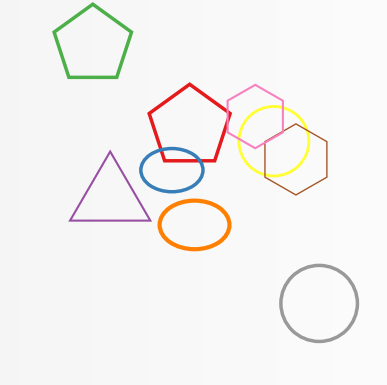[{"shape": "pentagon", "thickness": 2.5, "radius": 0.55, "center": [0.489, 0.671]}, {"shape": "oval", "thickness": 2.5, "radius": 0.4, "center": [0.444, 0.558]}, {"shape": "pentagon", "thickness": 2.5, "radius": 0.53, "center": [0.24, 0.884]}, {"shape": "triangle", "thickness": 1.5, "radius": 0.6, "center": [0.284, 0.487]}, {"shape": "oval", "thickness": 3, "radius": 0.45, "center": [0.502, 0.416]}, {"shape": "circle", "thickness": 2, "radius": 0.45, "center": [0.707, 0.633]}, {"shape": "hexagon", "thickness": 1, "radius": 0.46, "center": [0.764, 0.586]}, {"shape": "hexagon", "thickness": 1.5, "radius": 0.41, "center": [0.659, 0.697]}, {"shape": "circle", "thickness": 2.5, "radius": 0.49, "center": [0.824, 0.212]}]